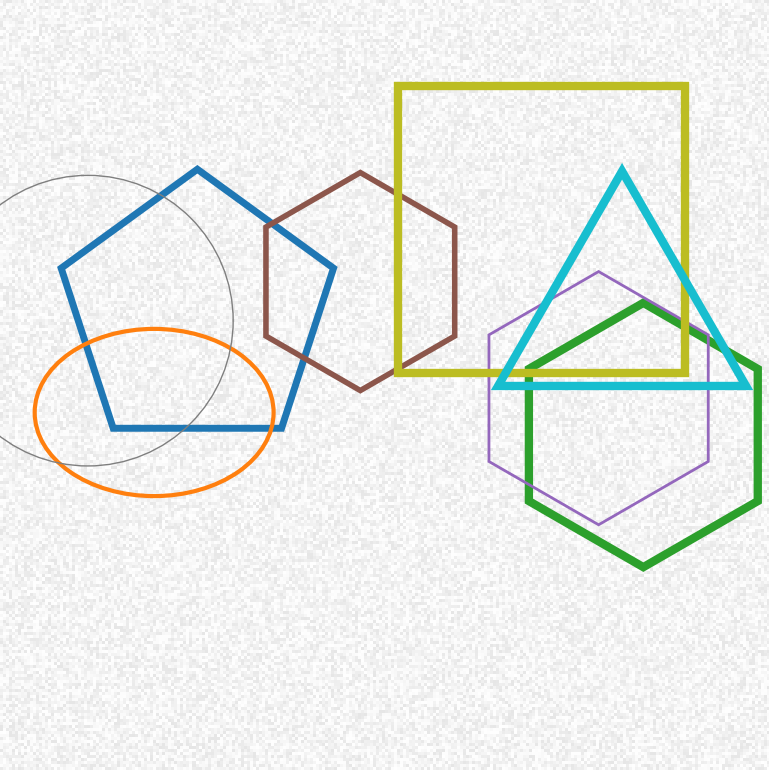[{"shape": "pentagon", "thickness": 2.5, "radius": 0.93, "center": [0.256, 0.594]}, {"shape": "oval", "thickness": 1.5, "radius": 0.78, "center": [0.2, 0.464]}, {"shape": "hexagon", "thickness": 3, "radius": 0.86, "center": [0.835, 0.435]}, {"shape": "hexagon", "thickness": 1, "radius": 0.82, "center": [0.777, 0.483]}, {"shape": "hexagon", "thickness": 2, "radius": 0.71, "center": [0.468, 0.634]}, {"shape": "circle", "thickness": 0.5, "radius": 0.94, "center": [0.114, 0.584]}, {"shape": "square", "thickness": 3, "radius": 0.93, "center": [0.704, 0.702]}, {"shape": "triangle", "thickness": 3, "radius": 0.93, "center": [0.808, 0.592]}]